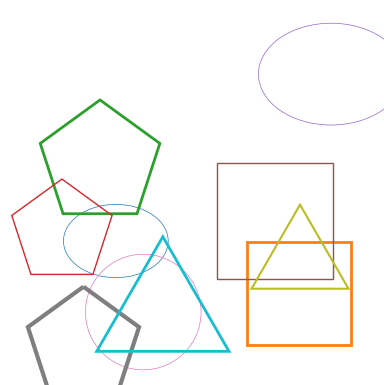[{"shape": "oval", "thickness": 0.5, "radius": 0.68, "center": [0.301, 0.374]}, {"shape": "square", "thickness": 2, "radius": 0.68, "center": [0.776, 0.238]}, {"shape": "pentagon", "thickness": 2, "radius": 0.82, "center": [0.26, 0.577]}, {"shape": "pentagon", "thickness": 1, "radius": 0.68, "center": [0.161, 0.398]}, {"shape": "oval", "thickness": 0.5, "radius": 0.94, "center": [0.86, 0.807]}, {"shape": "square", "thickness": 1, "radius": 0.75, "center": [0.715, 0.426]}, {"shape": "circle", "thickness": 0.5, "radius": 0.75, "center": [0.372, 0.19]}, {"shape": "pentagon", "thickness": 3, "radius": 0.76, "center": [0.217, 0.104]}, {"shape": "triangle", "thickness": 1.5, "radius": 0.73, "center": [0.779, 0.323]}, {"shape": "triangle", "thickness": 2, "radius": 0.99, "center": [0.423, 0.187]}]